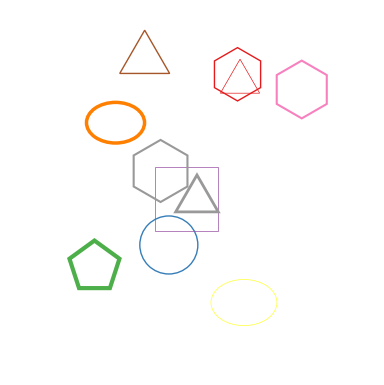[{"shape": "hexagon", "thickness": 1, "radius": 0.35, "center": [0.617, 0.807]}, {"shape": "triangle", "thickness": 0.5, "radius": 0.29, "center": [0.623, 0.787]}, {"shape": "circle", "thickness": 1, "radius": 0.38, "center": [0.439, 0.364]}, {"shape": "pentagon", "thickness": 3, "radius": 0.34, "center": [0.245, 0.307]}, {"shape": "square", "thickness": 0.5, "radius": 0.41, "center": [0.485, 0.483]}, {"shape": "oval", "thickness": 2.5, "radius": 0.38, "center": [0.3, 0.681]}, {"shape": "oval", "thickness": 0.5, "radius": 0.43, "center": [0.634, 0.214]}, {"shape": "triangle", "thickness": 1, "radius": 0.37, "center": [0.376, 0.847]}, {"shape": "hexagon", "thickness": 1.5, "radius": 0.38, "center": [0.784, 0.768]}, {"shape": "triangle", "thickness": 2, "radius": 0.32, "center": [0.512, 0.482]}, {"shape": "hexagon", "thickness": 1.5, "radius": 0.4, "center": [0.417, 0.556]}]